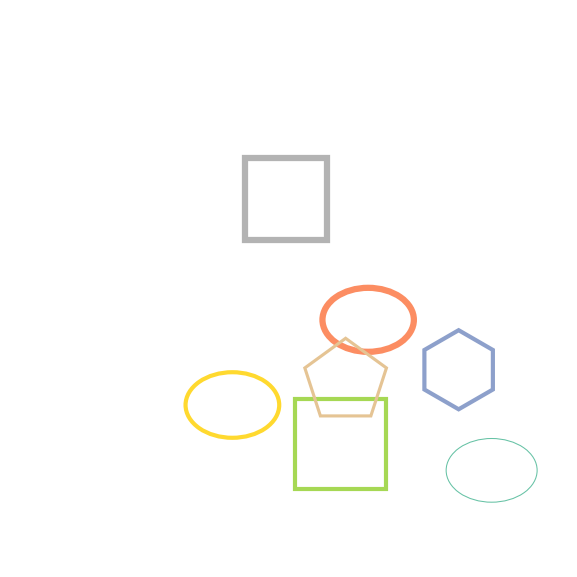[{"shape": "oval", "thickness": 0.5, "radius": 0.39, "center": [0.851, 0.185]}, {"shape": "oval", "thickness": 3, "radius": 0.4, "center": [0.638, 0.445]}, {"shape": "hexagon", "thickness": 2, "radius": 0.34, "center": [0.794, 0.359]}, {"shape": "square", "thickness": 2, "radius": 0.39, "center": [0.59, 0.23]}, {"shape": "oval", "thickness": 2, "radius": 0.41, "center": [0.402, 0.298]}, {"shape": "pentagon", "thickness": 1.5, "radius": 0.37, "center": [0.598, 0.339]}, {"shape": "square", "thickness": 3, "radius": 0.35, "center": [0.495, 0.655]}]